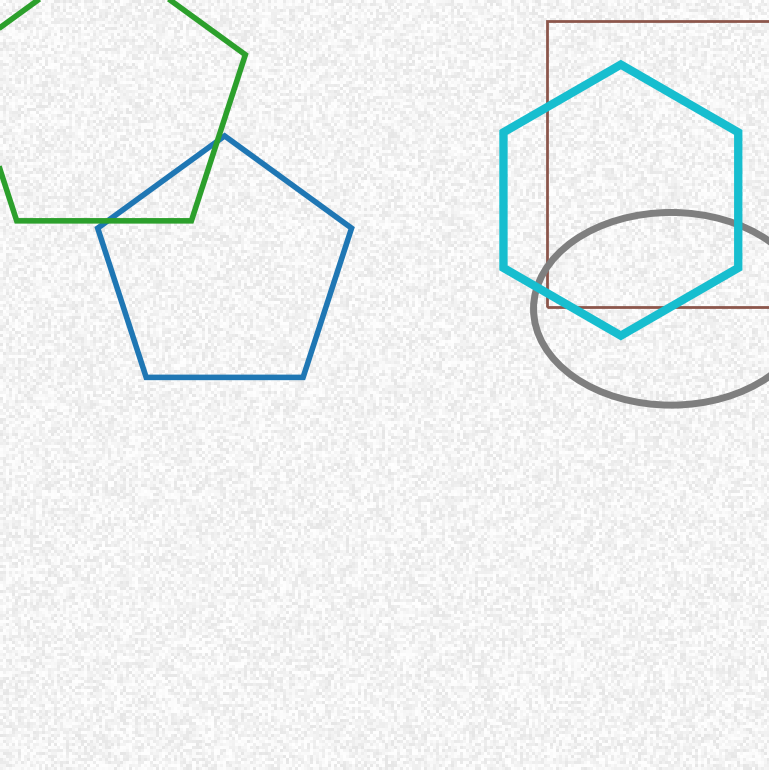[{"shape": "pentagon", "thickness": 2, "radius": 0.87, "center": [0.292, 0.65]}, {"shape": "pentagon", "thickness": 2, "radius": 0.96, "center": [0.135, 0.869]}, {"shape": "square", "thickness": 1, "radius": 0.93, "center": [0.896, 0.787]}, {"shape": "oval", "thickness": 2.5, "radius": 0.89, "center": [0.872, 0.599]}, {"shape": "hexagon", "thickness": 3, "radius": 0.88, "center": [0.806, 0.74]}]